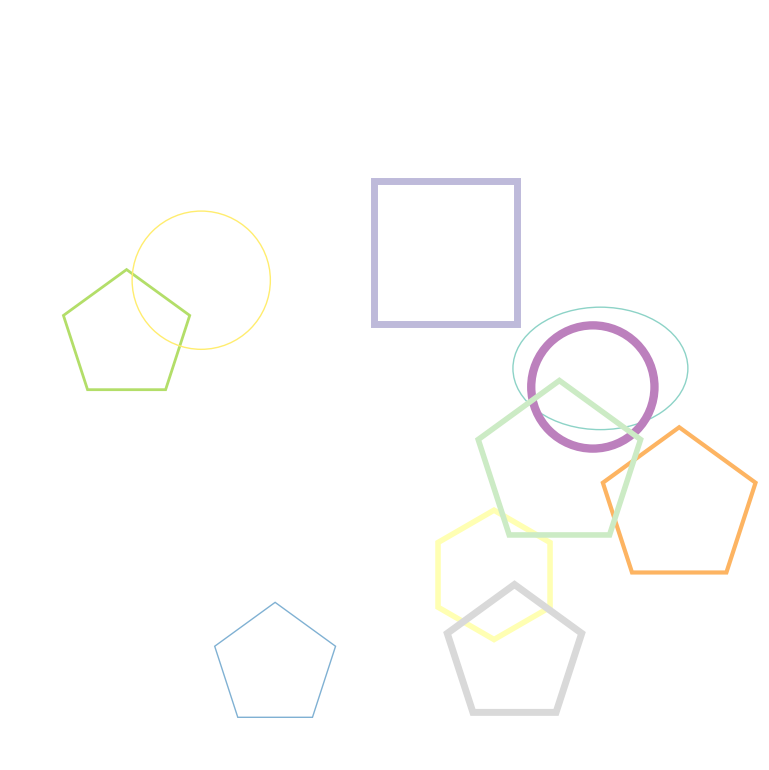[{"shape": "oval", "thickness": 0.5, "radius": 0.57, "center": [0.78, 0.522]}, {"shape": "hexagon", "thickness": 2, "radius": 0.42, "center": [0.642, 0.253]}, {"shape": "square", "thickness": 2.5, "radius": 0.46, "center": [0.579, 0.672]}, {"shape": "pentagon", "thickness": 0.5, "radius": 0.41, "center": [0.357, 0.135]}, {"shape": "pentagon", "thickness": 1.5, "radius": 0.52, "center": [0.882, 0.341]}, {"shape": "pentagon", "thickness": 1, "radius": 0.43, "center": [0.164, 0.564]}, {"shape": "pentagon", "thickness": 2.5, "radius": 0.46, "center": [0.668, 0.149]}, {"shape": "circle", "thickness": 3, "radius": 0.4, "center": [0.77, 0.497]}, {"shape": "pentagon", "thickness": 2, "radius": 0.55, "center": [0.726, 0.395]}, {"shape": "circle", "thickness": 0.5, "radius": 0.45, "center": [0.261, 0.636]}]